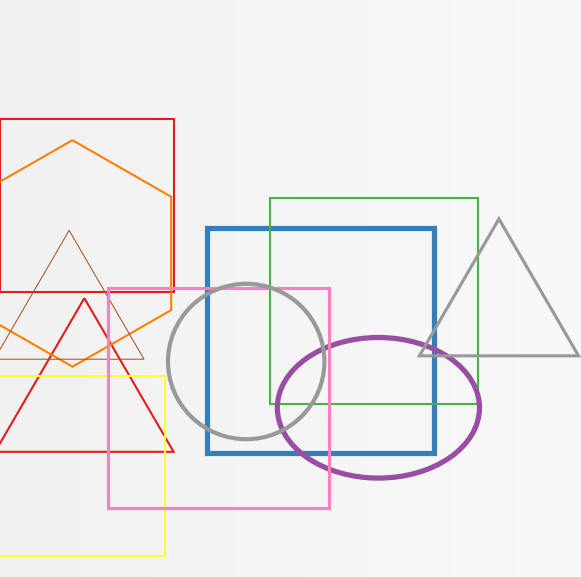[{"shape": "triangle", "thickness": 1, "radius": 0.89, "center": [0.145, 0.305]}, {"shape": "square", "thickness": 1, "radius": 0.75, "center": [0.15, 0.643]}, {"shape": "square", "thickness": 2.5, "radius": 0.98, "center": [0.551, 0.409]}, {"shape": "square", "thickness": 1, "radius": 0.89, "center": [0.644, 0.478]}, {"shape": "oval", "thickness": 2.5, "radius": 0.87, "center": [0.651, 0.293]}, {"shape": "hexagon", "thickness": 1, "radius": 0.98, "center": [0.125, 0.56]}, {"shape": "square", "thickness": 1, "radius": 0.78, "center": [0.127, 0.192]}, {"shape": "triangle", "thickness": 0.5, "radius": 0.74, "center": [0.119, 0.451]}, {"shape": "square", "thickness": 1.5, "radius": 0.95, "center": [0.376, 0.31]}, {"shape": "circle", "thickness": 2, "radius": 0.67, "center": [0.424, 0.373]}, {"shape": "triangle", "thickness": 1.5, "radius": 0.79, "center": [0.858, 0.462]}]